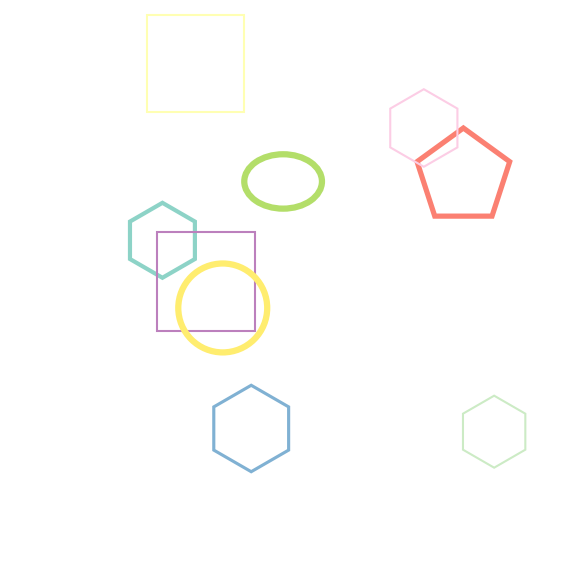[{"shape": "hexagon", "thickness": 2, "radius": 0.32, "center": [0.281, 0.583]}, {"shape": "square", "thickness": 1, "radius": 0.42, "center": [0.339, 0.889]}, {"shape": "pentagon", "thickness": 2.5, "radius": 0.42, "center": [0.802, 0.693]}, {"shape": "hexagon", "thickness": 1.5, "radius": 0.37, "center": [0.435, 0.257]}, {"shape": "oval", "thickness": 3, "radius": 0.34, "center": [0.49, 0.685]}, {"shape": "hexagon", "thickness": 1, "radius": 0.34, "center": [0.734, 0.777]}, {"shape": "square", "thickness": 1, "radius": 0.43, "center": [0.357, 0.512]}, {"shape": "hexagon", "thickness": 1, "radius": 0.31, "center": [0.856, 0.252]}, {"shape": "circle", "thickness": 3, "radius": 0.38, "center": [0.386, 0.466]}]